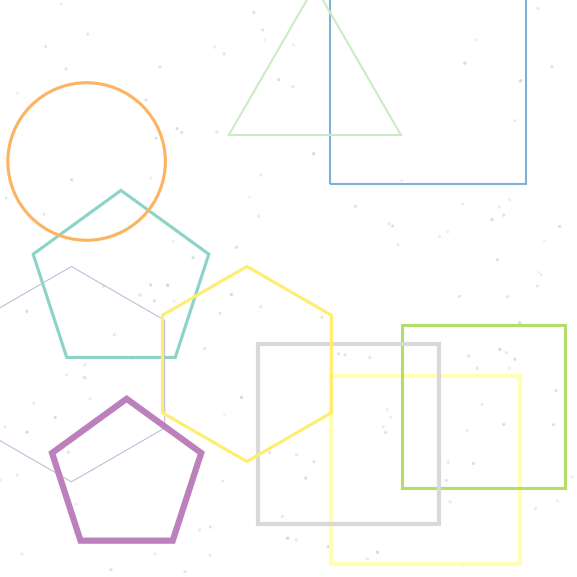[{"shape": "pentagon", "thickness": 1.5, "radius": 0.8, "center": [0.21, 0.51]}, {"shape": "square", "thickness": 2, "radius": 0.81, "center": [0.737, 0.185]}, {"shape": "hexagon", "thickness": 0.5, "radius": 0.93, "center": [0.124, 0.351]}, {"shape": "square", "thickness": 1, "radius": 0.85, "center": [0.741, 0.849]}, {"shape": "circle", "thickness": 1.5, "radius": 0.68, "center": [0.15, 0.72]}, {"shape": "square", "thickness": 1.5, "radius": 0.71, "center": [0.838, 0.295]}, {"shape": "square", "thickness": 2, "radius": 0.78, "center": [0.604, 0.248]}, {"shape": "pentagon", "thickness": 3, "radius": 0.68, "center": [0.219, 0.173]}, {"shape": "triangle", "thickness": 1, "radius": 0.86, "center": [0.545, 0.851]}, {"shape": "hexagon", "thickness": 1.5, "radius": 0.84, "center": [0.428, 0.369]}]